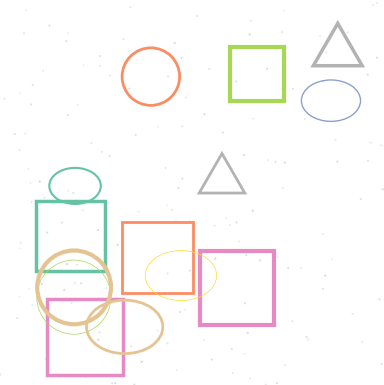[{"shape": "oval", "thickness": 1.5, "radius": 0.33, "center": [0.195, 0.517]}, {"shape": "square", "thickness": 2.5, "radius": 0.45, "center": [0.183, 0.387]}, {"shape": "circle", "thickness": 2, "radius": 0.37, "center": [0.392, 0.801]}, {"shape": "square", "thickness": 2, "radius": 0.46, "center": [0.41, 0.331]}, {"shape": "oval", "thickness": 1, "radius": 0.38, "center": [0.86, 0.739]}, {"shape": "square", "thickness": 3, "radius": 0.48, "center": [0.615, 0.253]}, {"shape": "square", "thickness": 2.5, "radius": 0.49, "center": [0.221, 0.124]}, {"shape": "square", "thickness": 3, "radius": 0.35, "center": [0.668, 0.807]}, {"shape": "circle", "thickness": 0.5, "radius": 0.48, "center": [0.192, 0.228]}, {"shape": "oval", "thickness": 0.5, "radius": 0.46, "center": [0.47, 0.284]}, {"shape": "circle", "thickness": 3, "radius": 0.48, "center": [0.192, 0.254]}, {"shape": "oval", "thickness": 2, "radius": 0.5, "center": [0.324, 0.151]}, {"shape": "triangle", "thickness": 2.5, "radius": 0.37, "center": [0.877, 0.866]}, {"shape": "triangle", "thickness": 2, "radius": 0.34, "center": [0.577, 0.533]}]